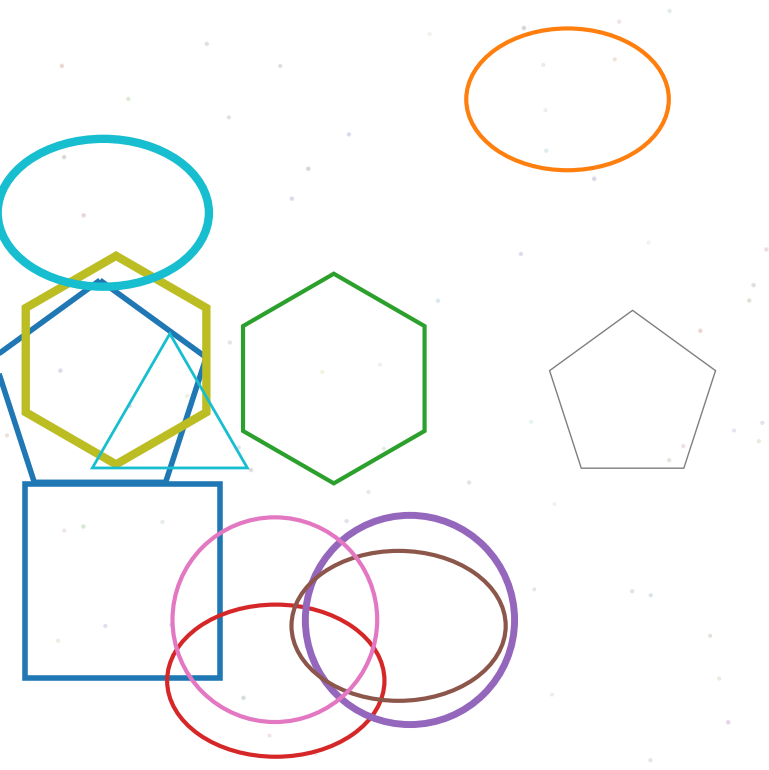[{"shape": "square", "thickness": 2, "radius": 0.63, "center": [0.159, 0.245]}, {"shape": "pentagon", "thickness": 2, "radius": 0.73, "center": [0.13, 0.491]}, {"shape": "oval", "thickness": 1.5, "radius": 0.66, "center": [0.737, 0.871]}, {"shape": "hexagon", "thickness": 1.5, "radius": 0.68, "center": [0.434, 0.508]}, {"shape": "oval", "thickness": 1.5, "radius": 0.71, "center": [0.358, 0.116]}, {"shape": "circle", "thickness": 2.5, "radius": 0.68, "center": [0.532, 0.195]}, {"shape": "oval", "thickness": 1.5, "radius": 0.7, "center": [0.518, 0.187]}, {"shape": "circle", "thickness": 1.5, "radius": 0.66, "center": [0.357, 0.195]}, {"shape": "pentagon", "thickness": 0.5, "radius": 0.57, "center": [0.822, 0.484]}, {"shape": "hexagon", "thickness": 3, "radius": 0.68, "center": [0.151, 0.532]}, {"shape": "oval", "thickness": 3, "radius": 0.69, "center": [0.134, 0.724]}, {"shape": "triangle", "thickness": 1, "radius": 0.58, "center": [0.221, 0.45]}]